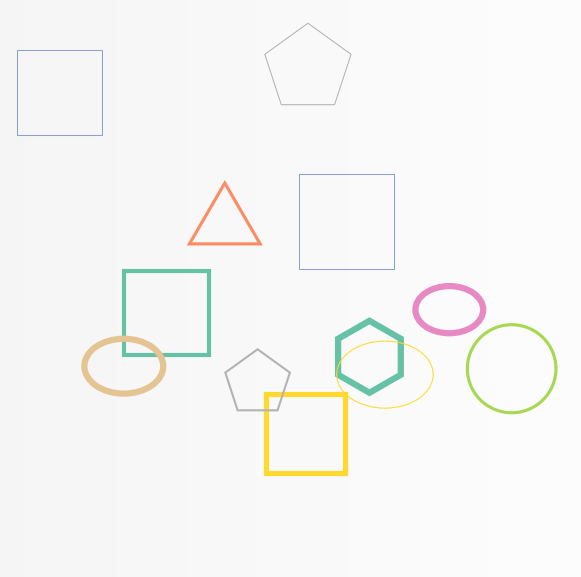[{"shape": "hexagon", "thickness": 3, "radius": 0.31, "center": [0.636, 0.381]}, {"shape": "square", "thickness": 2, "radius": 0.36, "center": [0.286, 0.457]}, {"shape": "triangle", "thickness": 1.5, "radius": 0.35, "center": [0.387, 0.612]}, {"shape": "square", "thickness": 0.5, "radius": 0.41, "center": [0.596, 0.615]}, {"shape": "square", "thickness": 0.5, "radius": 0.37, "center": [0.102, 0.839]}, {"shape": "oval", "thickness": 3, "radius": 0.29, "center": [0.773, 0.463]}, {"shape": "circle", "thickness": 1.5, "radius": 0.38, "center": [0.88, 0.361]}, {"shape": "oval", "thickness": 0.5, "radius": 0.42, "center": [0.662, 0.35]}, {"shape": "square", "thickness": 2.5, "radius": 0.34, "center": [0.525, 0.248]}, {"shape": "oval", "thickness": 3, "radius": 0.34, "center": [0.213, 0.365]}, {"shape": "pentagon", "thickness": 1, "radius": 0.29, "center": [0.443, 0.336]}, {"shape": "pentagon", "thickness": 0.5, "radius": 0.39, "center": [0.53, 0.881]}]